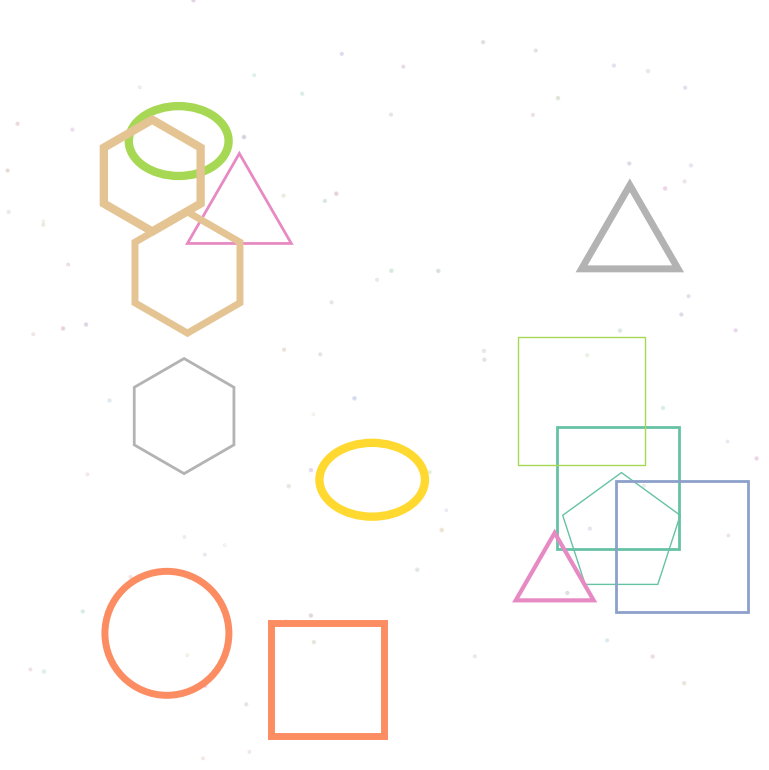[{"shape": "pentagon", "thickness": 0.5, "radius": 0.4, "center": [0.807, 0.306]}, {"shape": "square", "thickness": 1, "radius": 0.4, "center": [0.802, 0.367]}, {"shape": "square", "thickness": 2.5, "radius": 0.37, "center": [0.425, 0.117]}, {"shape": "circle", "thickness": 2.5, "radius": 0.4, "center": [0.217, 0.178]}, {"shape": "square", "thickness": 1, "radius": 0.43, "center": [0.886, 0.291]}, {"shape": "triangle", "thickness": 1, "radius": 0.39, "center": [0.311, 0.723]}, {"shape": "triangle", "thickness": 1.5, "radius": 0.29, "center": [0.72, 0.25]}, {"shape": "square", "thickness": 0.5, "radius": 0.41, "center": [0.755, 0.479]}, {"shape": "oval", "thickness": 3, "radius": 0.32, "center": [0.232, 0.817]}, {"shape": "oval", "thickness": 3, "radius": 0.34, "center": [0.483, 0.377]}, {"shape": "hexagon", "thickness": 3, "radius": 0.36, "center": [0.198, 0.772]}, {"shape": "hexagon", "thickness": 2.5, "radius": 0.39, "center": [0.243, 0.646]}, {"shape": "hexagon", "thickness": 1, "radius": 0.37, "center": [0.239, 0.46]}, {"shape": "triangle", "thickness": 2.5, "radius": 0.36, "center": [0.818, 0.687]}]